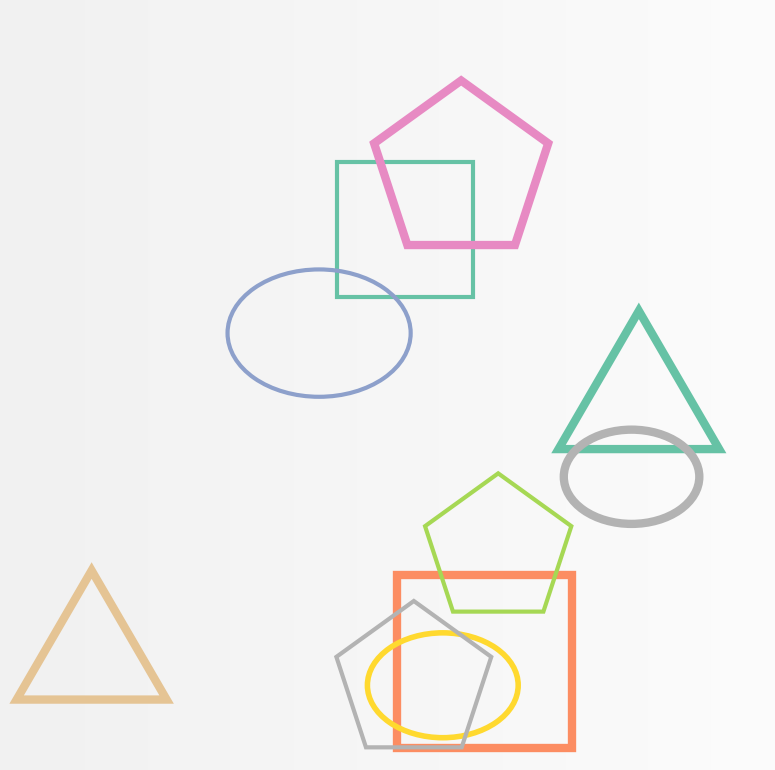[{"shape": "square", "thickness": 1.5, "radius": 0.44, "center": [0.522, 0.702]}, {"shape": "triangle", "thickness": 3, "radius": 0.6, "center": [0.824, 0.477]}, {"shape": "square", "thickness": 3, "radius": 0.56, "center": [0.625, 0.141]}, {"shape": "oval", "thickness": 1.5, "radius": 0.59, "center": [0.412, 0.567]}, {"shape": "pentagon", "thickness": 3, "radius": 0.59, "center": [0.595, 0.777]}, {"shape": "pentagon", "thickness": 1.5, "radius": 0.5, "center": [0.643, 0.286]}, {"shape": "oval", "thickness": 2, "radius": 0.49, "center": [0.571, 0.11]}, {"shape": "triangle", "thickness": 3, "radius": 0.56, "center": [0.118, 0.147]}, {"shape": "pentagon", "thickness": 1.5, "radius": 0.53, "center": [0.534, 0.114]}, {"shape": "oval", "thickness": 3, "radius": 0.44, "center": [0.815, 0.381]}]